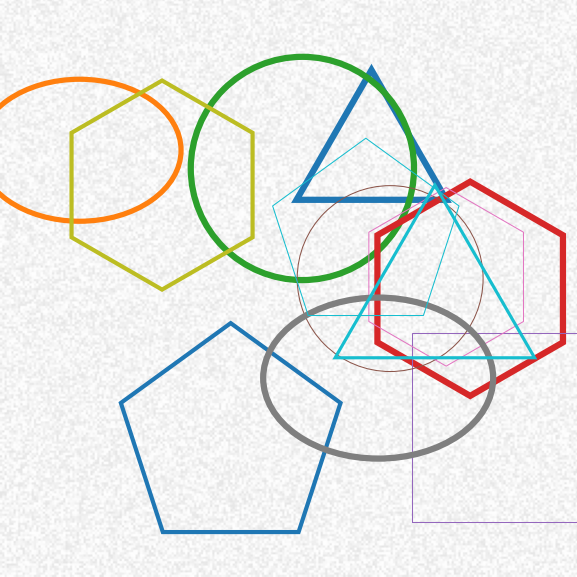[{"shape": "pentagon", "thickness": 2, "radius": 1.0, "center": [0.399, 0.24]}, {"shape": "triangle", "thickness": 3, "radius": 0.75, "center": [0.643, 0.728]}, {"shape": "oval", "thickness": 2.5, "radius": 0.88, "center": [0.138, 0.739]}, {"shape": "circle", "thickness": 3, "radius": 0.97, "center": [0.524, 0.707]}, {"shape": "hexagon", "thickness": 3, "radius": 0.93, "center": [0.814, 0.499]}, {"shape": "square", "thickness": 0.5, "radius": 0.82, "center": [0.876, 0.259]}, {"shape": "circle", "thickness": 0.5, "radius": 0.8, "center": [0.676, 0.517]}, {"shape": "hexagon", "thickness": 0.5, "radius": 0.77, "center": [0.773, 0.52]}, {"shape": "oval", "thickness": 3, "radius": 1.0, "center": [0.655, 0.344]}, {"shape": "hexagon", "thickness": 2, "radius": 0.9, "center": [0.281, 0.679]}, {"shape": "triangle", "thickness": 1.5, "radius": 1.0, "center": [0.753, 0.479]}, {"shape": "pentagon", "thickness": 0.5, "radius": 0.85, "center": [0.633, 0.59]}]